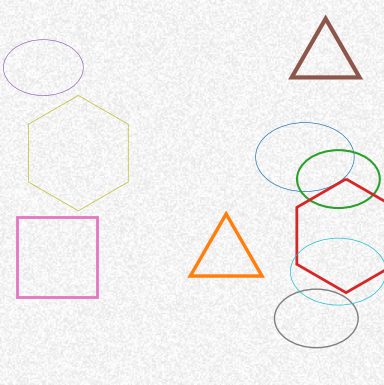[{"shape": "oval", "thickness": 0.5, "radius": 0.64, "center": [0.792, 0.592]}, {"shape": "triangle", "thickness": 2.5, "radius": 0.54, "center": [0.587, 0.337]}, {"shape": "oval", "thickness": 1.5, "radius": 0.54, "center": [0.879, 0.535]}, {"shape": "hexagon", "thickness": 2, "radius": 0.74, "center": [0.899, 0.387]}, {"shape": "oval", "thickness": 0.5, "radius": 0.52, "center": [0.113, 0.824]}, {"shape": "triangle", "thickness": 3, "radius": 0.51, "center": [0.846, 0.85]}, {"shape": "square", "thickness": 2, "radius": 0.52, "center": [0.148, 0.332]}, {"shape": "oval", "thickness": 1, "radius": 0.54, "center": [0.822, 0.173]}, {"shape": "hexagon", "thickness": 0.5, "radius": 0.75, "center": [0.203, 0.602]}, {"shape": "oval", "thickness": 0.5, "radius": 0.62, "center": [0.879, 0.294]}]